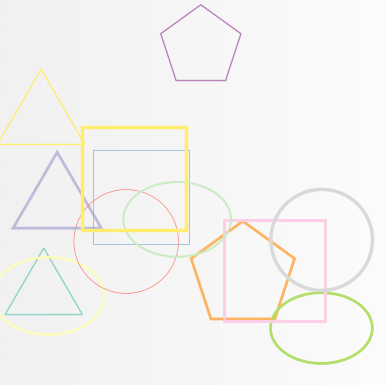[{"shape": "triangle", "thickness": 1, "radius": 0.58, "center": [0.113, 0.241]}, {"shape": "oval", "thickness": 1.5, "radius": 0.72, "center": [0.125, 0.231]}, {"shape": "triangle", "thickness": 2, "radius": 0.66, "center": [0.148, 0.473]}, {"shape": "circle", "thickness": 0.5, "radius": 0.67, "center": [0.326, 0.373]}, {"shape": "square", "thickness": 0.5, "radius": 0.62, "center": [0.364, 0.488]}, {"shape": "pentagon", "thickness": 2, "radius": 0.7, "center": [0.627, 0.285]}, {"shape": "oval", "thickness": 2, "radius": 0.66, "center": [0.829, 0.148]}, {"shape": "square", "thickness": 2, "radius": 0.65, "center": [0.709, 0.298]}, {"shape": "circle", "thickness": 2.5, "radius": 0.66, "center": [0.83, 0.377]}, {"shape": "pentagon", "thickness": 1, "radius": 0.54, "center": [0.518, 0.879]}, {"shape": "oval", "thickness": 1.5, "radius": 0.69, "center": [0.457, 0.43]}, {"shape": "triangle", "thickness": 1, "radius": 0.65, "center": [0.106, 0.69]}, {"shape": "square", "thickness": 2.5, "radius": 0.67, "center": [0.346, 0.536]}]